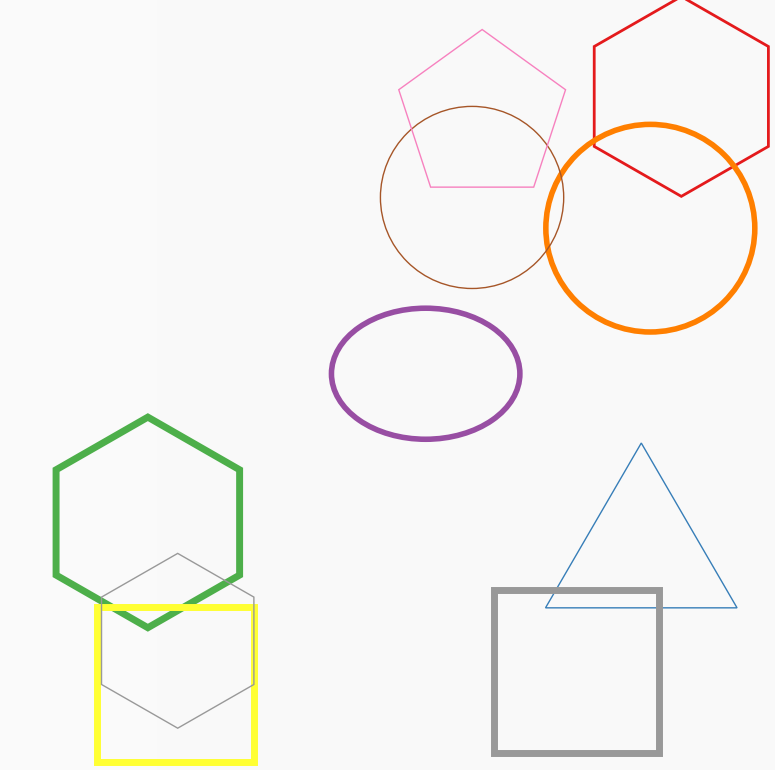[{"shape": "hexagon", "thickness": 1, "radius": 0.65, "center": [0.879, 0.875]}, {"shape": "triangle", "thickness": 0.5, "radius": 0.71, "center": [0.827, 0.282]}, {"shape": "hexagon", "thickness": 2.5, "radius": 0.68, "center": [0.191, 0.322]}, {"shape": "oval", "thickness": 2, "radius": 0.61, "center": [0.549, 0.515]}, {"shape": "circle", "thickness": 2, "radius": 0.67, "center": [0.839, 0.704]}, {"shape": "square", "thickness": 2.5, "radius": 0.5, "center": [0.226, 0.111]}, {"shape": "circle", "thickness": 0.5, "radius": 0.59, "center": [0.609, 0.744]}, {"shape": "pentagon", "thickness": 0.5, "radius": 0.57, "center": [0.622, 0.849]}, {"shape": "hexagon", "thickness": 0.5, "radius": 0.57, "center": [0.229, 0.168]}, {"shape": "square", "thickness": 2.5, "radius": 0.53, "center": [0.744, 0.128]}]